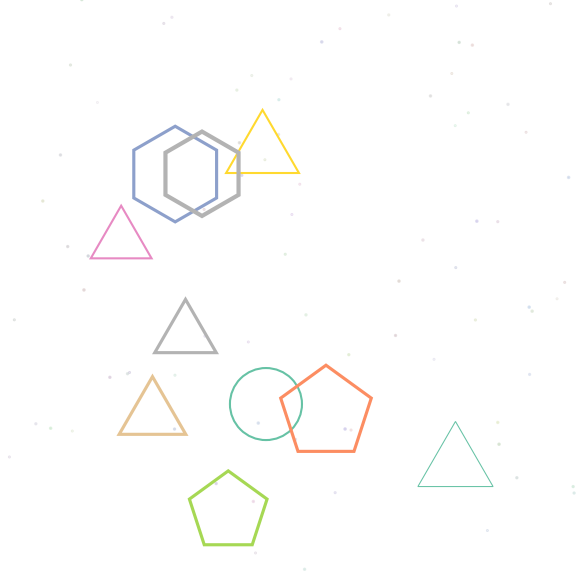[{"shape": "circle", "thickness": 1, "radius": 0.31, "center": [0.461, 0.299]}, {"shape": "triangle", "thickness": 0.5, "radius": 0.38, "center": [0.789, 0.194]}, {"shape": "pentagon", "thickness": 1.5, "radius": 0.41, "center": [0.564, 0.284]}, {"shape": "hexagon", "thickness": 1.5, "radius": 0.41, "center": [0.303, 0.698]}, {"shape": "triangle", "thickness": 1, "radius": 0.3, "center": [0.21, 0.582]}, {"shape": "pentagon", "thickness": 1.5, "radius": 0.35, "center": [0.395, 0.113]}, {"shape": "triangle", "thickness": 1, "radius": 0.36, "center": [0.455, 0.736]}, {"shape": "triangle", "thickness": 1.5, "radius": 0.33, "center": [0.264, 0.28]}, {"shape": "hexagon", "thickness": 2, "radius": 0.37, "center": [0.35, 0.698]}, {"shape": "triangle", "thickness": 1.5, "radius": 0.31, "center": [0.321, 0.419]}]